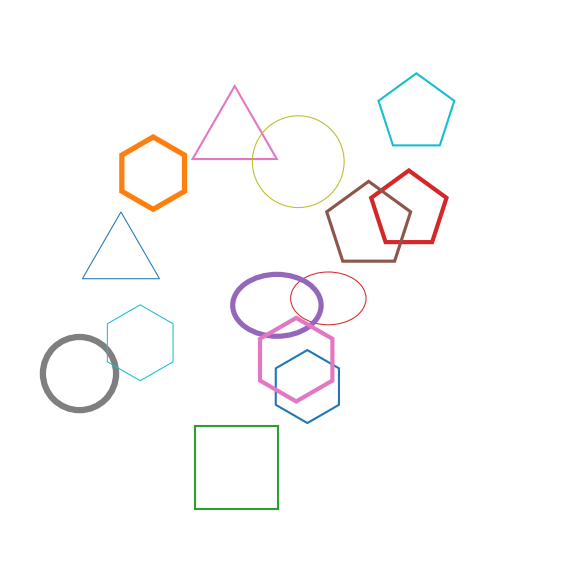[{"shape": "hexagon", "thickness": 1, "radius": 0.32, "center": [0.532, 0.33]}, {"shape": "triangle", "thickness": 0.5, "radius": 0.39, "center": [0.209, 0.555]}, {"shape": "hexagon", "thickness": 2.5, "radius": 0.31, "center": [0.265, 0.699]}, {"shape": "square", "thickness": 1, "radius": 0.36, "center": [0.41, 0.19]}, {"shape": "oval", "thickness": 0.5, "radius": 0.33, "center": [0.569, 0.482]}, {"shape": "pentagon", "thickness": 2, "radius": 0.34, "center": [0.708, 0.635]}, {"shape": "oval", "thickness": 2.5, "radius": 0.38, "center": [0.479, 0.47]}, {"shape": "pentagon", "thickness": 1.5, "radius": 0.38, "center": [0.638, 0.609]}, {"shape": "hexagon", "thickness": 2, "radius": 0.36, "center": [0.513, 0.376]}, {"shape": "triangle", "thickness": 1, "radius": 0.42, "center": [0.406, 0.766]}, {"shape": "circle", "thickness": 3, "radius": 0.32, "center": [0.138, 0.352]}, {"shape": "circle", "thickness": 0.5, "radius": 0.4, "center": [0.516, 0.719]}, {"shape": "pentagon", "thickness": 1, "radius": 0.34, "center": [0.721, 0.803]}, {"shape": "hexagon", "thickness": 0.5, "radius": 0.33, "center": [0.243, 0.406]}]